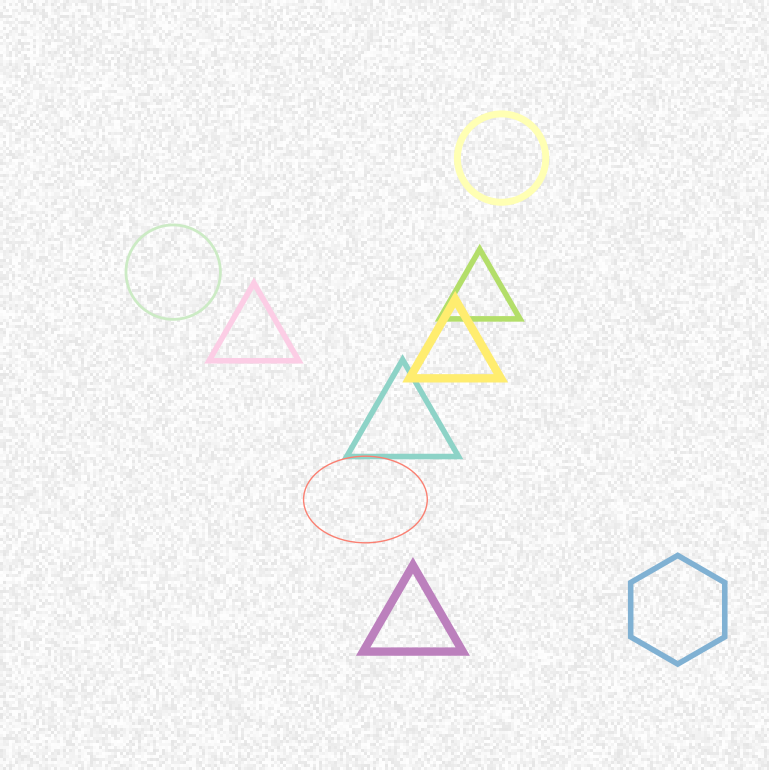[{"shape": "triangle", "thickness": 2, "radius": 0.42, "center": [0.523, 0.449]}, {"shape": "circle", "thickness": 2.5, "radius": 0.29, "center": [0.651, 0.795]}, {"shape": "oval", "thickness": 0.5, "radius": 0.4, "center": [0.475, 0.351]}, {"shape": "hexagon", "thickness": 2, "radius": 0.35, "center": [0.88, 0.208]}, {"shape": "triangle", "thickness": 2, "radius": 0.3, "center": [0.623, 0.616]}, {"shape": "triangle", "thickness": 2, "radius": 0.34, "center": [0.33, 0.565]}, {"shape": "triangle", "thickness": 3, "radius": 0.37, "center": [0.536, 0.191]}, {"shape": "circle", "thickness": 1, "radius": 0.31, "center": [0.225, 0.647]}, {"shape": "triangle", "thickness": 3, "radius": 0.34, "center": [0.591, 0.543]}]